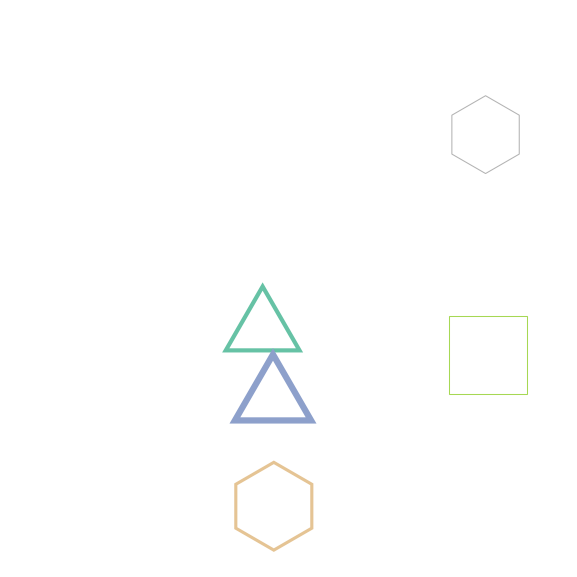[{"shape": "triangle", "thickness": 2, "radius": 0.37, "center": [0.455, 0.429]}, {"shape": "triangle", "thickness": 3, "radius": 0.38, "center": [0.473, 0.309]}, {"shape": "square", "thickness": 0.5, "radius": 0.34, "center": [0.846, 0.385]}, {"shape": "hexagon", "thickness": 1.5, "radius": 0.38, "center": [0.474, 0.123]}, {"shape": "hexagon", "thickness": 0.5, "radius": 0.34, "center": [0.841, 0.766]}]